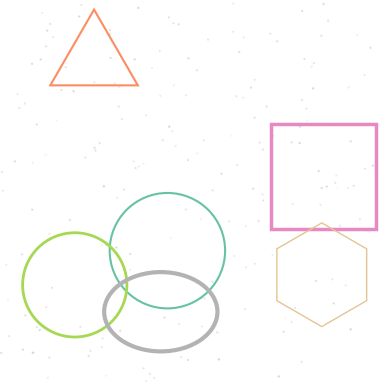[{"shape": "circle", "thickness": 1.5, "radius": 0.75, "center": [0.435, 0.349]}, {"shape": "triangle", "thickness": 1.5, "radius": 0.66, "center": [0.244, 0.844]}, {"shape": "square", "thickness": 2.5, "radius": 0.68, "center": [0.84, 0.541]}, {"shape": "circle", "thickness": 2, "radius": 0.68, "center": [0.194, 0.26]}, {"shape": "hexagon", "thickness": 1, "radius": 0.67, "center": [0.836, 0.286]}, {"shape": "oval", "thickness": 3, "radius": 0.74, "center": [0.418, 0.19]}]